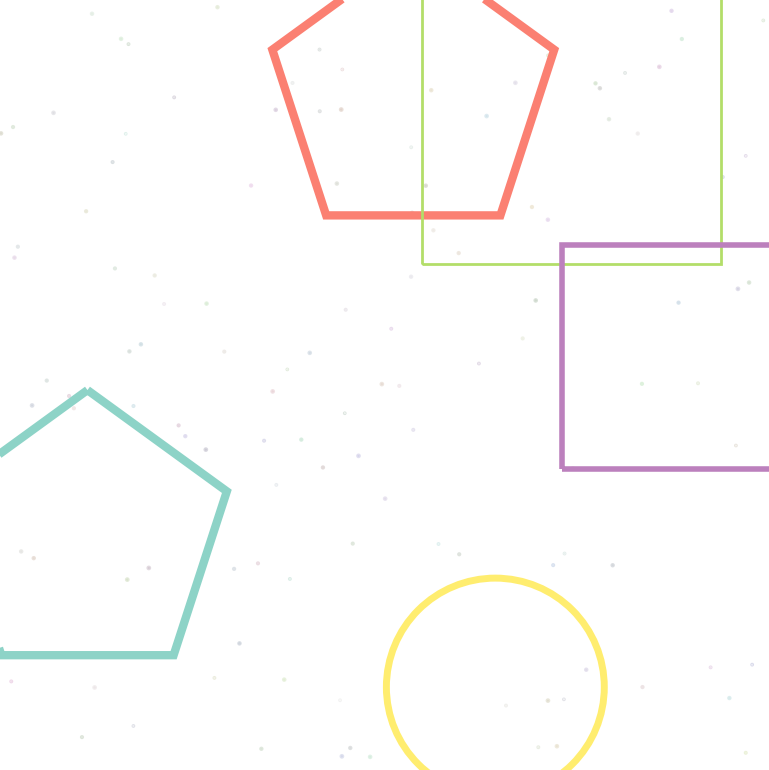[{"shape": "pentagon", "thickness": 3, "radius": 0.95, "center": [0.114, 0.303]}, {"shape": "pentagon", "thickness": 3, "radius": 0.96, "center": [0.537, 0.876]}, {"shape": "square", "thickness": 1, "radius": 0.97, "center": [0.742, 0.852]}, {"shape": "square", "thickness": 2, "radius": 0.73, "center": [0.875, 0.536]}, {"shape": "circle", "thickness": 2.5, "radius": 0.71, "center": [0.643, 0.108]}]